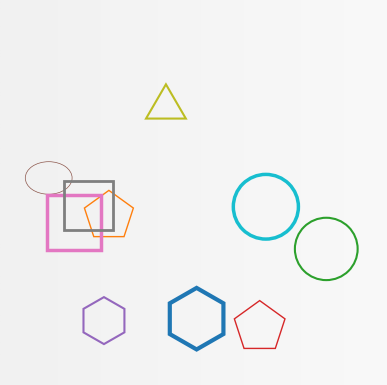[{"shape": "hexagon", "thickness": 3, "radius": 0.4, "center": [0.507, 0.172]}, {"shape": "pentagon", "thickness": 1, "radius": 0.33, "center": [0.281, 0.439]}, {"shape": "circle", "thickness": 1.5, "radius": 0.4, "center": [0.842, 0.353]}, {"shape": "pentagon", "thickness": 1, "radius": 0.34, "center": [0.67, 0.151]}, {"shape": "hexagon", "thickness": 1.5, "radius": 0.3, "center": [0.268, 0.167]}, {"shape": "oval", "thickness": 0.5, "radius": 0.3, "center": [0.126, 0.538]}, {"shape": "square", "thickness": 2.5, "radius": 0.35, "center": [0.191, 0.422]}, {"shape": "square", "thickness": 2, "radius": 0.32, "center": [0.228, 0.466]}, {"shape": "triangle", "thickness": 1.5, "radius": 0.3, "center": [0.428, 0.722]}, {"shape": "circle", "thickness": 2.5, "radius": 0.42, "center": [0.686, 0.463]}]